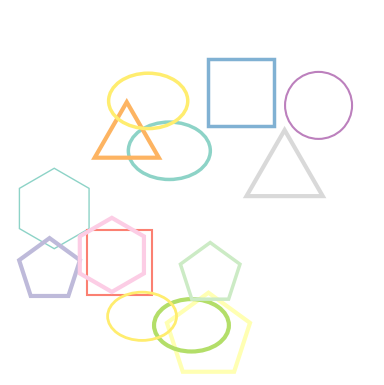[{"shape": "hexagon", "thickness": 1, "radius": 0.52, "center": [0.141, 0.458]}, {"shape": "oval", "thickness": 2.5, "radius": 0.53, "center": [0.44, 0.608]}, {"shape": "pentagon", "thickness": 3, "radius": 0.57, "center": [0.541, 0.126]}, {"shape": "pentagon", "thickness": 3, "radius": 0.42, "center": [0.129, 0.298]}, {"shape": "square", "thickness": 1.5, "radius": 0.42, "center": [0.311, 0.319]}, {"shape": "square", "thickness": 2.5, "radius": 0.43, "center": [0.625, 0.76]}, {"shape": "triangle", "thickness": 3, "radius": 0.48, "center": [0.329, 0.639]}, {"shape": "oval", "thickness": 3, "radius": 0.49, "center": [0.497, 0.155]}, {"shape": "hexagon", "thickness": 3, "radius": 0.48, "center": [0.291, 0.338]}, {"shape": "triangle", "thickness": 3, "radius": 0.57, "center": [0.739, 0.548]}, {"shape": "circle", "thickness": 1.5, "radius": 0.44, "center": [0.827, 0.726]}, {"shape": "pentagon", "thickness": 2.5, "radius": 0.41, "center": [0.546, 0.289]}, {"shape": "oval", "thickness": 2, "radius": 0.45, "center": [0.369, 0.178]}, {"shape": "oval", "thickness": 2.5, "radius": 0.51, "center": [0.385, 0.738]}]